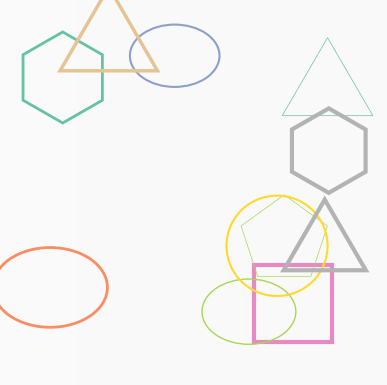[{"shape": "triangle", "thickness": 0.5, "radius": 0.68, "center": [0.845, 0.767]}, {"shape": "hexagon", "thickness": 2, "radius": 0.59, "center": [0.162, 0.799]}, {"shape": "oval", "thickness": 2, "radius": 0.74, "center": [0.129, 0.253]}, {"shape": "oval", "thickness": 1.5, "radius": 0.58, "center": [0.451, 0.855]}, {"shape": "square", "thickness": 3, "radius": 0.5, "center": [0.757, 0.212]}, {"shape": "oval", "thickness": 1, "radius": 0.61, "center": [0.642, 0.19]}, {"shape": "pentagon", "thickness": 0.5, "radius": 0.59, "center": [0.734, 0.377]}, {"shape": "circle", "thickness": 1.5, "radius": 0.65, "center": [0.715, 0.362]}, {"shape": "triangle", "thickness": 2.5, "radius": 0.73, "center": [0.281, 0.889]}, {"shape": "triangle", "thickness": 3, "radius": 0.61, "center": [0.838, 0.359]}, {"shape": "hexagon", "thickness": 3, "radius": 0.55, "center": [0.848, 0.609]}]